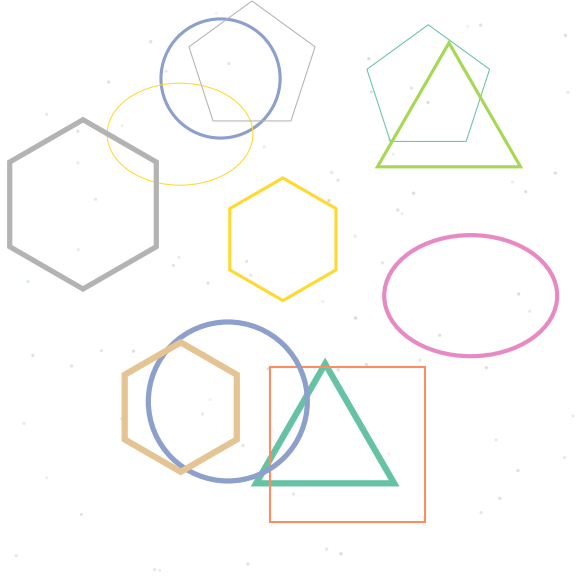[{"shape": "pentagon", "thickness": 0.5, "radius": 0.56, "center": [0.742, 0.845]}, {"shape": "triangle", "thickness": 3, "radius": 0.69, "center": [0.563, 0.231]}, {"shape": "square", "thickness": 1, "radius": 0.67, "center": [0.602, 0.23]}, {"shape": "circle", "thickness": 1.5, "radius": 0.52, "center": [0.382, 0.863]}, {"shape": "circle", "thickness": 2.5, "radius": 0.69, "center": [0.395, 0.304]}, {"shape": "oval", "thickness": 2, "radius": 0.75, "center": [0.815, 0.487]}, {"shape": "triangle", "thickness": 1.5, "radius": 0.72, "center": [0.777, 0.782]}, {"shape": "hexagon", "thickness": 1.5, "radius": 0.53, "center": [0.49, 0.585]}, {"shape": "oval", "thickness": 0.5, "radius": 0.63, "center": [0.312, 0.767]}, {"shape": "hexagon", "thickness": 3, "radius": 0.56, "center": [0.313, 0.294]}, {"shape": "hexagon", "thickness": 2.5, "radius": 0.73, "center": [0.144, 0.645]}, {"shape": "pentagon", "thickness": 0.5, "radius": 0.57, "center": [0.436, 0.883]}]